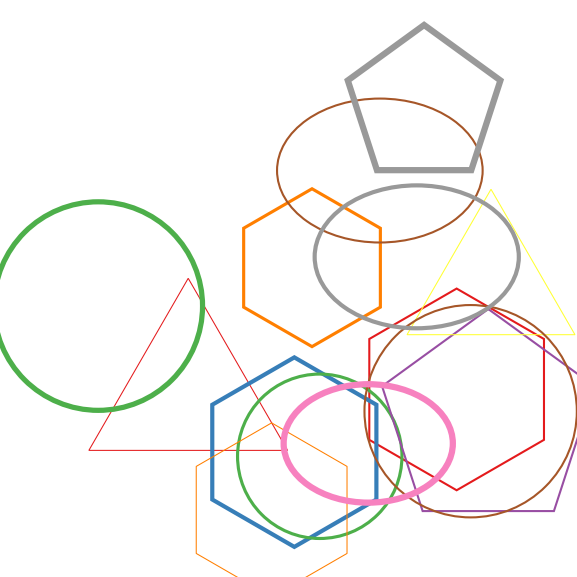[{"shape": "triangle", "thickness": 0.5, "radius": 0.99, "center": [0.326, 0.319]}, {"shape": "hexagon", "thickness": 1, "radius": 0.87, "center": [0.791, 0.325]}, {"shape": "hexagon", "thickness": 2, "radius": 0.82, "center": [0.51, 0.216]}, {"shape": "circle", "thickness": 1.5, "radius": 0.71, "center": [0.554, 0.209]}, {"shape": "circle", "thickness": 2.5, "radius": 0.9, "center": [0.17, 0.469]}, {"shape": "pentagon", "thickness": 1, "radius": 0.97, "center": [0.846, 0.271]}, {"shape": "hexagon", "thickness": 1.5, "radius": 0.68, "center": [0.54, 0.536]}, {"shape": "hexagon", "thickness": 0.5, "radius": 0.75, "center": [0.47, 0.116]}, {"shape": "triangle", "thickness": 0.5, "radius": 0.84, "center": [0.85, 0.504]}, {"shape": "circle", "thickness": 1, "radius": 0.92, "center": [0.815, 0.287]}, {"shape": "oval", "thickness": 1, "radius": 0.89, "center": [0.658, 0.704]}, {"shape": "oval", "thickness": 3, "radius": 0.73, "center": [0.638, 0.231]}, {"shape": "oval", "thickness": 2, "radius": 0.88, "center": [0.722, 0.554]}, {"shape": "pentagon", "thickness": 3, "radius": 0.69, "center": [0.734, 0.817]}]